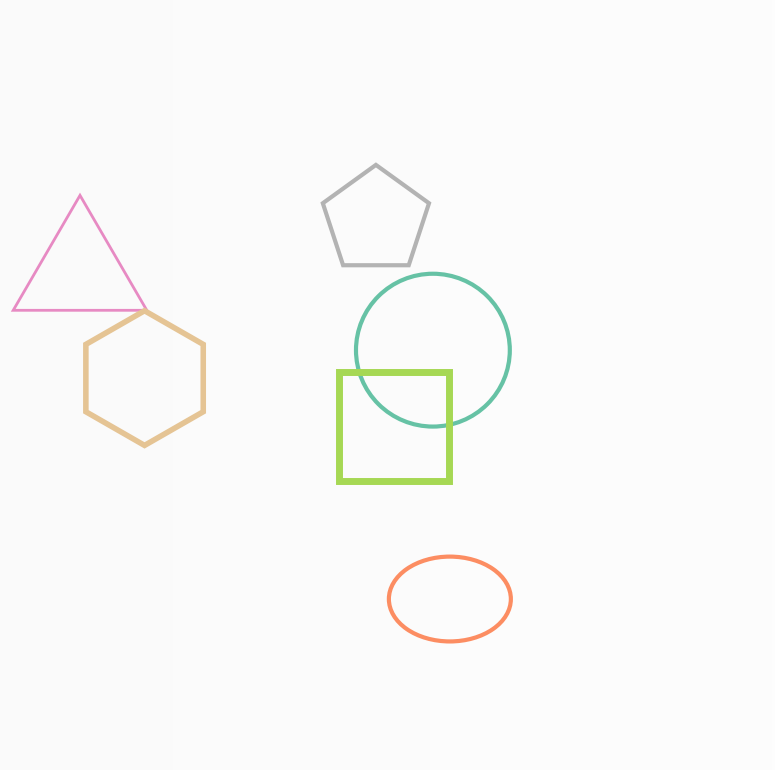[{"shape": "circle", "thickness": 1.5, "radius": 0.5, "center": [0.559, 0.545]}, {"shape": "oval", "thickness": 1.5, "radius": 0.39, "center": [0.58, 0.222]}, {"shape": "triangle", "thickness": 1, "radius": 0.5, "center": [0.103, 0.647]}, {"shape": "square", "thickness": 2.5, "radius": 0.35, "center": [0.508, 0.447]}, {"shape": "hexagon", "thickness": 2, "radius": 0.44, "center": [0.187, 0.509]}, {"shape": "pentagon", "thickness": 1.5, "radius": 0.36, "center": [0.485, 0.714]}]